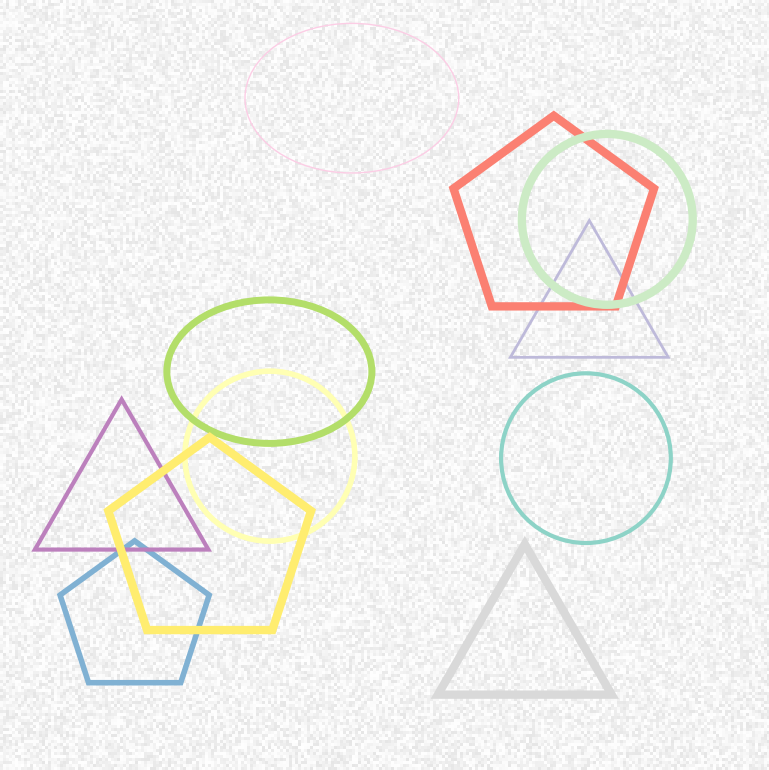[{"shape": "circle", "thickness": 1.5, "radius": 0.55, "center": [0.761, 0.405]}, {"shape": "circle", "thickness": 2, "radius": 0.55, "center": [0.35, 0.408]}, {"shape": "triangle", "thickness": 1, "radius": 0.59, "center": [0.765, 0.595]}, {"shape": "pentagon", "thickness": 3, "radius": 0.68, "center": [0.719, 0.713]}, {"shape": "pentagon", "thickness": 2, "radius": 0.51, "center": [0.175, 0.196]}, {"shape": "oval", "thickness": 2.5, "radius": 0.67, "center": [0.35, 0.517]}, {"shape": "oval", "thickness": 0.5, "radius": 0.69, "center": [0.457, 0.873]}, {"shape": "triangle", "thickness": 3, "radius": 0.65, "center": [0.682, 0.163]}, {"shape": "triangle", "thickness": 1.5, "radius": 0.65, "center": [0.158, 0.351]}, {"shape": "circle", "thickness": 3, "radius": 0.55, "center": [0.789, 0.715]}, {"shape": "pentagon", "thickness": 3, "radius": 0.69, "center": [0.272, 0.294]}]